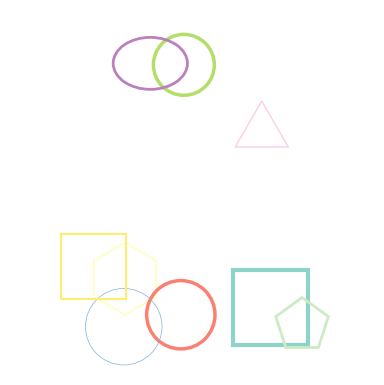[{"shape": "square", "thickness": 3, "radius": 0.48, "center": [0.702, 0.201]}, {"shape": "hexagon", "thickness": 1, "radius": 0.47, "center": [0.325, 0.276]}, {"shape": "circle", "thickness": 2.5, "radius": 0.44, "center": [0.47, 0.182]}, {"shape": "circle", "thickness": 0.5, "radius": 0.5, "center": [0.321, 0.151]}, {"shape": "circle", "thickness": 2.5, "radius": 0.4, "center": [0.478, 0.832]}, {"shape": "triangle", "thickness": 1, "radius": 0.4, "center": [0.68, 0.658]}, {"shape": "oval", "thickness": 2, "radius": 0.48, "center": [0.39, 0.835]}, {"shape": "pentagon", "thickness": 2, "radius": 0.36, "center": [0.785, 0.155]}, {"shape": "square", "thickness": 1.5, "radius": 0.42, "center": [0.243, 0.307]}]